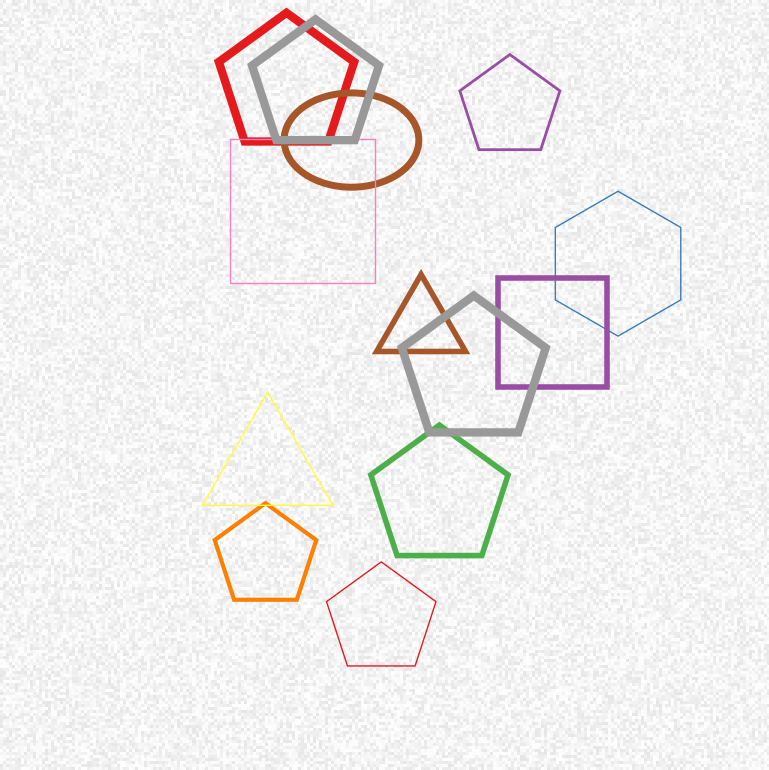[{"shape": "pentagon", "thickness": 3, "radius": 0.46, "center": [0.372, 0.891]}, {"shape": "pentagon", "thickness": 0.5, "radius": 0.37, "center": [0.495, 0.196]}, {"shape": "hexagon", "thickness": 0.5, "radius": 0.47, "center": [0.803, 0.658]}, {"shape": "pentagon", "thickness": 2, "radius": 0.47, "center": [0.571, 0.354]}, {"shape": "square", "thickness": 2, "radius": 0.35, "center": [0.717, 0.568]}, {"shape": "pentagon", "thickness": 1, "radius": 0.34, "center": [0.662, 0.861]}, {"shape": "pentagon", "thickness": 1.5, "radius": 0.35, "center": [0.345, 0.277]}, {"shape": "triangle", "thickness": 0.5, "radius": 0.49, "center": [0.348, 0.393]}, {"shape": "oval", "thickness": 2.5, "radius": 0.44, "center": [0.456, 0.818]}, {"shape": "triangle", "thickness": 2, "radius": 0.33, "center": [0.547, 0.577]}, {"shape": "square", "thickness": 0.5, "radius": 0.47, "center": [0.393, 0.726]}, {"shape": "pentagon", "thickness": 3, "radius": 0.43, "center": [0.41, 0.888]}, {"shape": "pentagon", "thickness": 3, "radius": 0.49, "center": [0.615, 0.518]}]